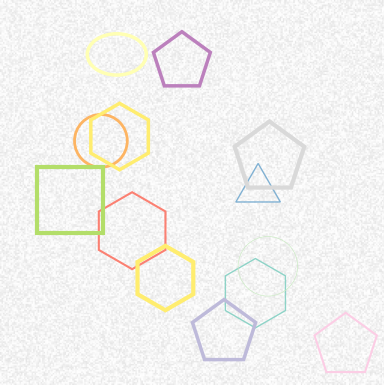[{"shape": "hexagon", "thickness": 1, "radius": 0.45, "center": [0.663, 0.238]}, {"shape": "oval", "thickness": 2.5, "radius": 0.38, "center": [0.303, 0.859]}, {"shape": "pentagon", "thickness": 2.5, "radius": 0.43, "center": [0.582, 0.136]}, {"shape": "hexagon", "thickness": 1.5, "radius": 0.5, "center": [0.343, 0.401]}, {"shape": "triangle", "thickness": 1, "radius": 0.33, "center": [0.67, 0.509]}, {"shape": "circle", "thickness": 2, "radius": 0.34, "center": [0.262, 0.634]}, {"shape": "square", "thickness": 3, "radius": 0.43, "center": [0.183, 0.481]}, {"shape": "pentagon", "thickness": 1.5, "radius": 0.43, "center": [0.898, 0.102]}, {"shape": "pentagon", "thickness": 3, "radius": 0.47, "center": [0.7, 0.59]}, {"shape": "pentagon", "thickness": 2.5, "radius": 0.39, "center": [0.472, 0.84]}, {"shape": "circle", "thickness": 0.5, "radius": 0.39, "center": [0.696, 0.308]}, {"shape": "hexagon", "thickness": 2.5, "radius": 0.43, "center": [0.311, 0.645]}, {"shape": "hexagon", "thickness": 3, "radius": 0.42, "center": [0.43, 0.278]}]